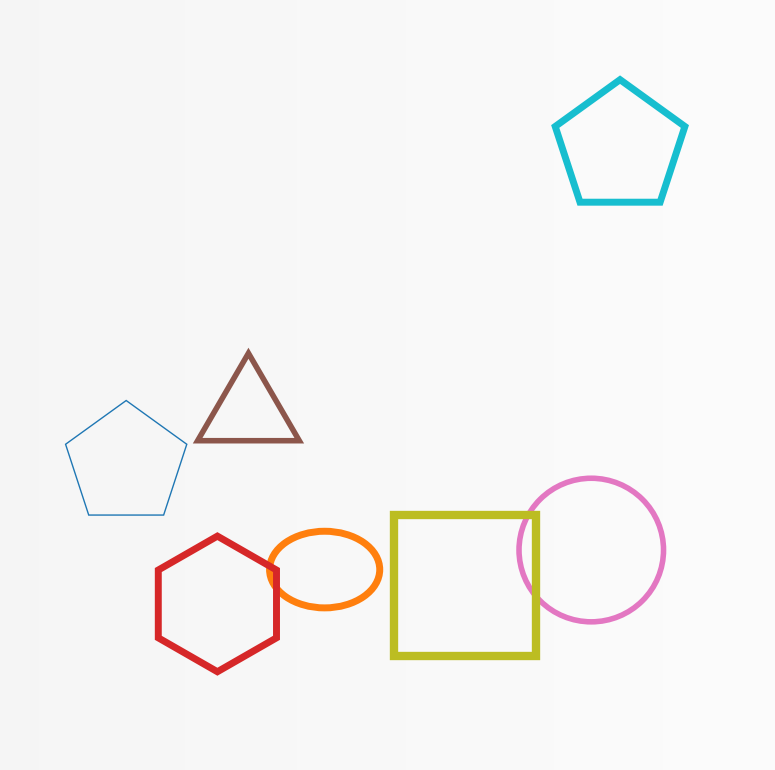[{"shape": "pentagon", "thickness": 0.5, "radius": 0.41, "center": [0.163, 0.398]}, {"shape": "oval", "thickness": 2.5, "radius": 0.36, "center": [0.419, 0.26]}, {"shape": "hexagon", "thickness": 2.5, "radius": 0.44, "center": [0.281, 0.216]}, {"shape": "triangle", "thickness": 2, "radius": 0.38, "center": [0.321, 0.466]}, {"shape": "circle", "thickness": 2, "radius": 0.47, "center": [0.763, 0.286]}, {"shape": "square", "thickness": 3, "radius": 0.46, "center": [0.6, 0.24]}, {"shape": "pentagon", "thickness": 2.5, "radius": 0.44, "center": [0.8, 0.809]}]